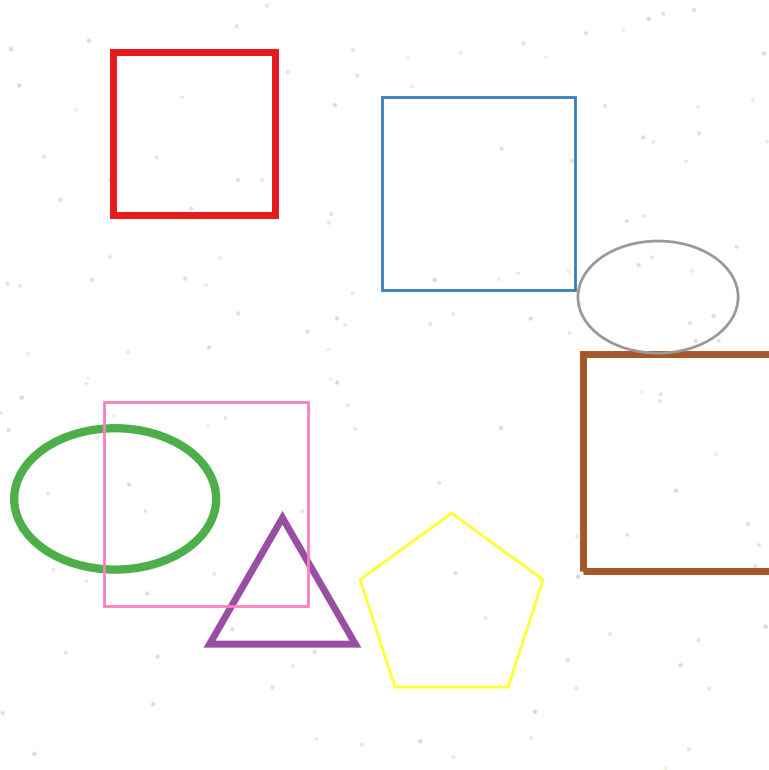[{"shape": "square", "thickness": 2.5, "radius": 0.53, "center": [0.252, 0.826]}, {"shape": "square", "thickness": 1, "radius": 0.63, "center": [0.622, 0.749]}, {"shape": "oval", "thickness": 3, "radius": 0.66, "center": [0.15, 0.352]}, {"shape": "triangle", "thickness": 2.5, "radius": 0.55, "center": [0.367, 0.218]}, {"shape": "pentagon", "thickness": 1, "radius": 0.62, "center": [0.586, 0.209]}, {"shape": "square", "thickness": 2.5, "radius": 0.71, "center": [0.898, 0.399]}, {"shape": "square", "thickness": 1, "radius": 0.66, "center": [0.267, 0.345]}, {"shape": "oval", "thickness": 1, "radius": 0.52, "center": [0.855, 0.614]}]